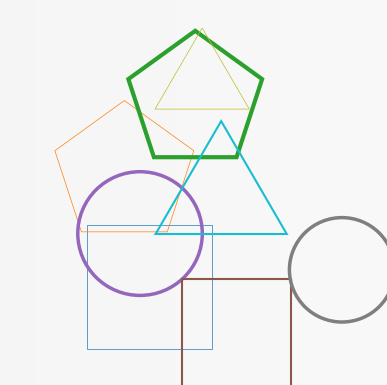[{"shape": "square", "thickness": 0.5, "radius": 0.81, "center": [0.385, 0.254]}, {"shape": "pentagon", "thickness": 0.5, "radius": 0.94, "center": [0.321, 0.55]}, {"shape": "pentagon", "thickness": 3, "radius": 0.91, "center": [0.504, 0.738]}, {"shape": "circle", "thickness": 2.5, "radius": 0.8, "center": [0.361, 0.393]}, {"shape": "square", "thickness": 1.5, "radius": 0.7, "center": [0.61, 0.134]}, {"shape": "circle", "thickness": 2.5, "radius": 0.68, "center": [0.882, 0.299]}, {"shape": "triangle", "thickness": 0.5, "radius": 0.7, "center": [0.522, 0.787]}, {"shape": "triangle", "thickness": 1.5, "radius": 0.98, "center": [0.571, 0.49]}]